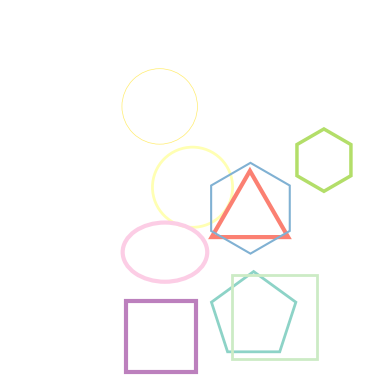[{"shape": "pentagon", "thickness": 2, "radius": 0.58, "center": [0.659, 0.179]}, {"shape": "circle", "thickness": 2, "radius": 0.52, "center": [0.5, 0.514]}, {"shape": "triangle", "thickness": 3, "radius": 0.57, "center": [0.649, 0.442]}, {"shape": "hexagon", "thickness": 1.5, "radius": 0.59, "center": [0.651, 0.459]}, {"shape": "hexagon", "thickness": 2.5, "radius": 0.4, "center": [0.841, 0.584]}, {"shape": "oval", "thickness": 3, "radius": 0.55, "center": [0.428, 0.345]}, {"shape": "square", "thickness": 3, "radius": 0.46, "center": [0.418, 0.126]}, {"shape": "square", "thickness": 2, "radius": 0.55, "center": [0.713, 0.177]}, {"shape": "circle", "thickness": 0.5, "radius": 0.49, "center": [0.415, 0.724]}]